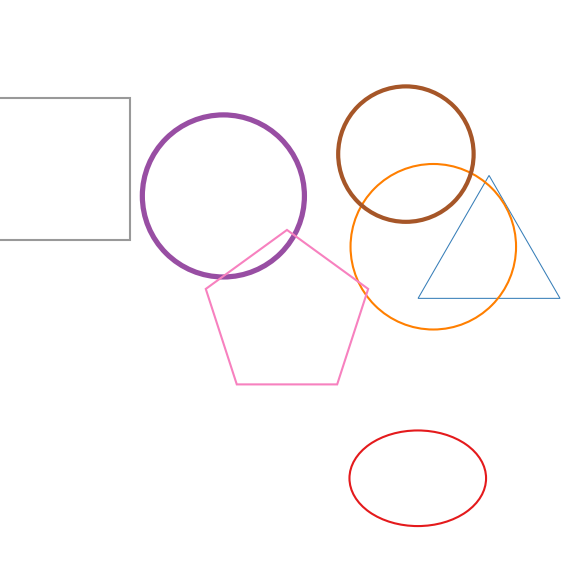[{"shape": "oval", "thickness": 1, "radius": 0.59, "center": [0.723, 0.171]}, {"shape": "triangle", "thickness": 0.5, "radius": 0.71, "center": [0.847, 0.553]}, {"shape": "circle", "thickness": 2.5, "radius": 0.7, "center": [0.387, 0.66]}, {"shape": "circle", "thickness": 1, "radius": 0.72, "center": [0.75, 0.572]}, {"shape": "circle", "thickness": 2, "radius": 0.59, "center": [0.703, 0.732]}, {"shape": "pentagon", "thickness": 1, "radius": 0.74, "center": [0.497, 0.453]}, {"shape": "square", "thickness": 1, "radius": 0.62, "center": [0.102, 0.707]}]